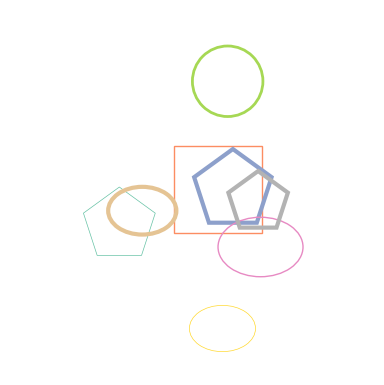[{"shape": "pentagon", "thickness": 0.5, "radius": 0.49, "center": [0.31, 0.416]}, {"shape": "square", "thickness": 1, "radius": 0.57, "center": [0.566, 0.508]}, {"shape": "pentagon", "thickness": 3, "radius": 0.53, "center": [0.605, 0.507]}, {"shape": "oval", "thickness": 1, "radius": 0.55, "center": [0.677, 0.358]}, {"shape": "circle", "thickness": 2, "radius": 0.46, "center": [0.591, 0.789]}, {"shape": "oval", "thickness": 0.5, "radius": 0.43, "center": [0.578, 0.147]}, {"shape": "oval", "thickness": 3, "radius": 0.44, "center": [0.37, 0.453]}, {"shape": "pentagon", "thickness": 3, "radius": 0.41, "center": [0.67, 0.474]}]